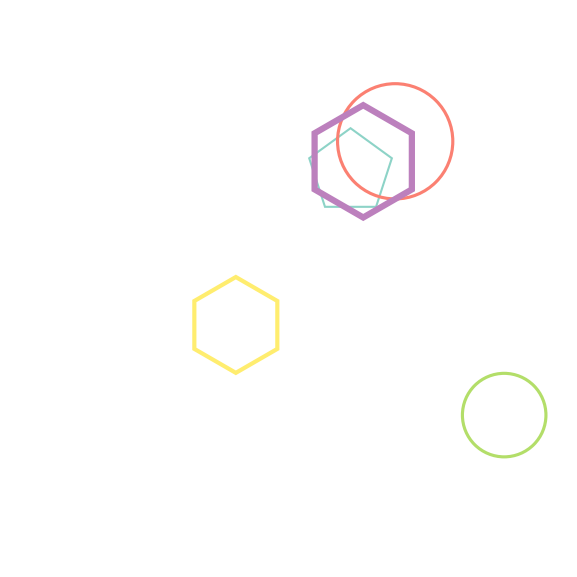[{"shape": "pentagon", "thickness": 1, "radius": 0.38, "center": [0.607, 0.702]}, {"shape": "circle", "thickness": 1.5, "radius": 0.5, "center": [0.684, 0.754]}, {"shape": "circle", "thickness": 1.5, "radius": 0.36, "center": [0.873, 0.28]}, {"shape": "hexagon", "thickness": 3, "radius": 0.49, "center": [0.629, 0.72]}, {"shape": "hexagon", "thickness": 2, "radius": 0.41, "center": [0.408, 0.436]}]